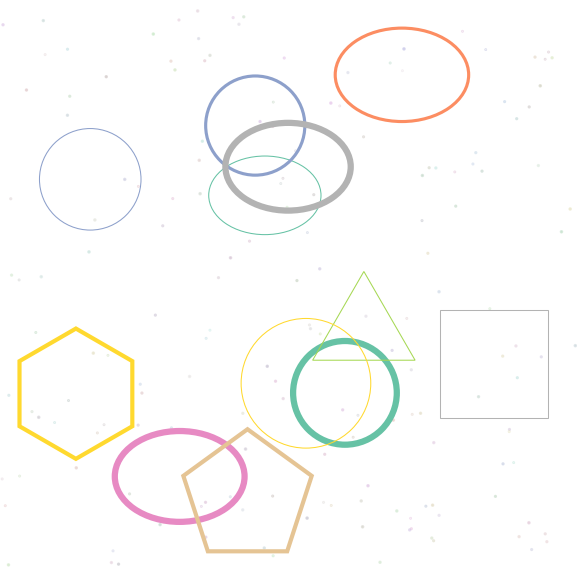[{"shape": "oval", "thickness": 0.5, "radius": 0.49, "center": [0.459, 0.661]}, {"shape": "circle", "thickness": 3, "radius": 0.45, "center": [0.597, 0.319]}, {"shape": "oval", "thickness": 1.5, "radius": 0.58, "center": [0.696, 0.87]}, {"shape": "circle", "thickness": 1.5, "radius": 0.43, "center": [0.442, 0.782]}, {"shape": "circle", "thickness": 0.5, "radius": 0.44, "center": [0.156, 0.689]}, {"shape": "oval", "thickness": 3, "radius": 0.56, "center": [0.311, 0.174]}, {"shape": "triangle", "thickness": 0.5, "radius": 0.51, "center": [0.63, 0.427]}, {"shape": "hexagon", "thickness": 2, "radius": 0.56, "center": [0.131, 0.317]}, {"shape": "circle", "thickness": 0.5, "radius": 0.56, "center": [0.53, 0.335]}, {"shape": "pentagon", "thickness": 2, "radius": 0.58, "center": [0.429, 0.139]}, {"shape": "square", "thickness": 0.5, "radius": 0.47, "center": [0.855, 0.369]}, {"shape": "oval", "thickness": 3, "radius": 0.54, "center": [0.499, 0.71]}]